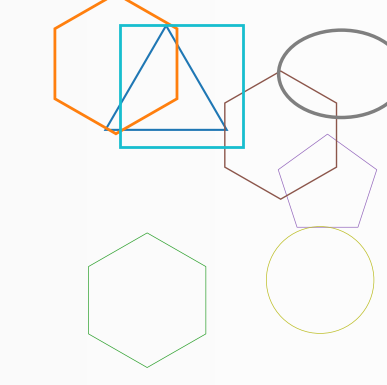[{"shape": "triangle", "thickness": 1.5, "radius": 0.9, "center": [0.429, 0.753]}, {"shape": "hexagon", "thickness": 2, "radius": 0.91, "center": [0.299, 0.834]}, {"shape": "hexagon", "thickness": 0.5, "radius": 0.87, "center": [0.38, 0.22]}, {"shape": "pentagon", "thickness": 0.5, "radius": 0.67, "center": [0.845, 0.518]}, {"shape": "hexagon", "thickness": 1, "radius": 0.83, "center": [0.724, 0.649]}, {"shape": "oval", "thickness": 2.5, "radius": 0.81, "center": [0.881, 0.808]}, {"shape": "circle", "thickness": 0.5, "radius": 0.69, "center": [0.826, 0.273]}, {"shape": "square", "thickness": 2, "radius": 0.79, "center": [0.468, 0.776]}]